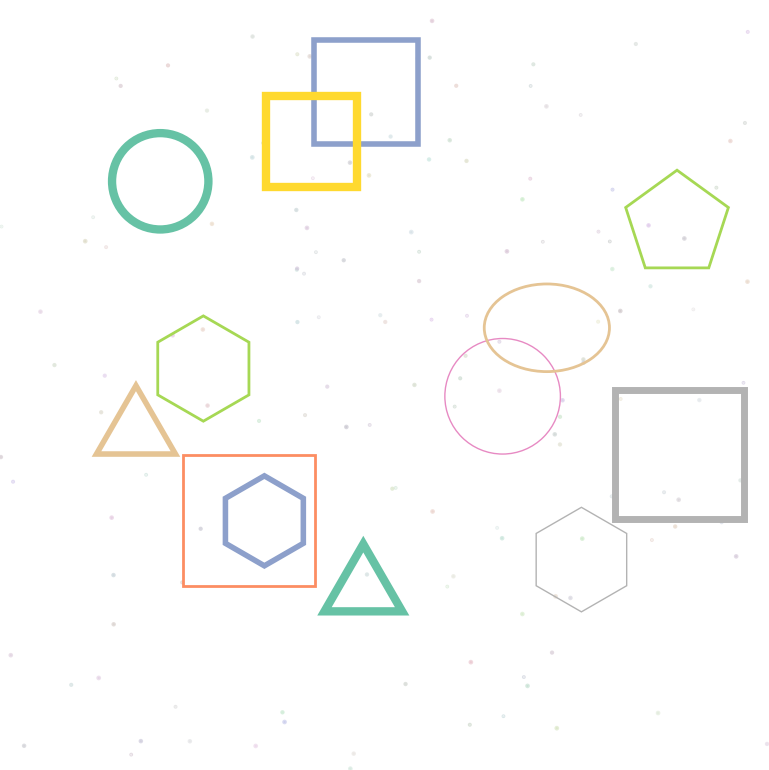[{"shape": "circle", "thickness": 3, "radius": 0.31, "center": [0.208, 0.765]}, {"shape": "triangle", "thickness": 3, "radius": 0.29, "center": [0.472, 0.235]}, {"shape": "square", "thickness": 1, "radius": 0.43, "center": [0.323, 0.324]}, {"shape": "hexagon", "thickness": 2, "radius": 0.29, "center": [0.343, 0.324]}, {"shape": "square", "thickness": 2, "radius": 0.34, "center": [0.476, 0.881]}, {"shape": "circle", "thickness": 0.5, "radius": 0.38, "center": [0.653, 0.485]}, {"shape": "hexagon", "thickness": 1, "radius": 0.34, "center": [0.264, 0.521]}, {"shape": "pentagon", "thickness": 1, "radius": 0.35, "center": [0.879, 0.709]}, {"shape": "square", "thickness": 3, "radius": 0.29, "center": [0.405, 0.817]}, {"shape": "triangle", "thickness": 2, "radius": 0.3, "center": [0.177, 0.44]}, {"shape": "oval", "thickness": 1, "radius": 0.41, "center": [0.71, 0.574]}, {"shape": "square", "thickness": 2.5, "radius": 0.42, "center": [0.882, 0.409]}, {"shape": "hexagon", "thickness": 0.5, "radius": 0.34, "center": [0.755, 0.273]}]